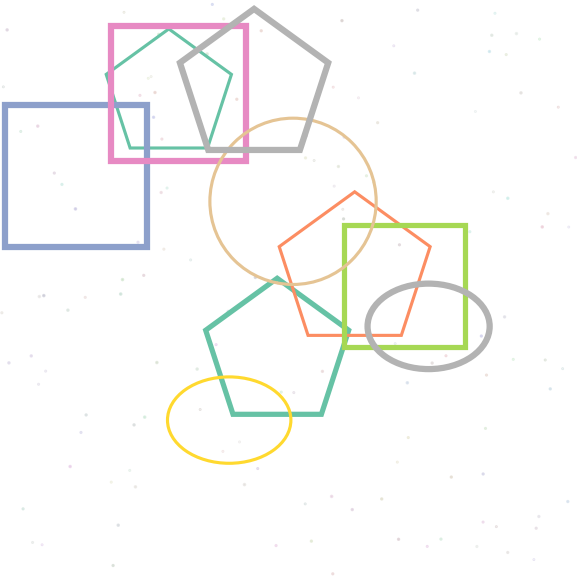[{"shape": "pentagon", "thickness": 2.5, "radius": 0.65, "center": [0.48, 0.387]}, {"shape": "pentagon", "thickness": 1.5, "radius": 0.57, "center": [0.292, 0.835]}, {"shape": "pentagon", "thickness": 1.5, "radius": 0.69, "center": [0.614, 0.53]}, {"shape": "square", "thickness": 3, "radius": 0.62, "center": [0.132, 0.695]}, {"shape": "square", "thickness": 3, "radius": 0.58, "center": [0.31, 0.837]}, {"shape": "square", "thickness": 2.5, "radius": 0.53, "center": [0.7, 0.504]}, {"shape": "oval", "thickness": 1.5, "radius": 0.53, "center": [0.397, 0.272]}, {"shape": "circle", "thickness": 1.5, "radius": 0.72, "center": [0.507, 0.651]}, {"shape": "pentagon", "thickness": 3, "radius": 0.68, "center": [0.44, 0.849]}, {"shape": "oval", "thickness": 3, "radius": 0.53, "center": [0.742, 0.434]}]